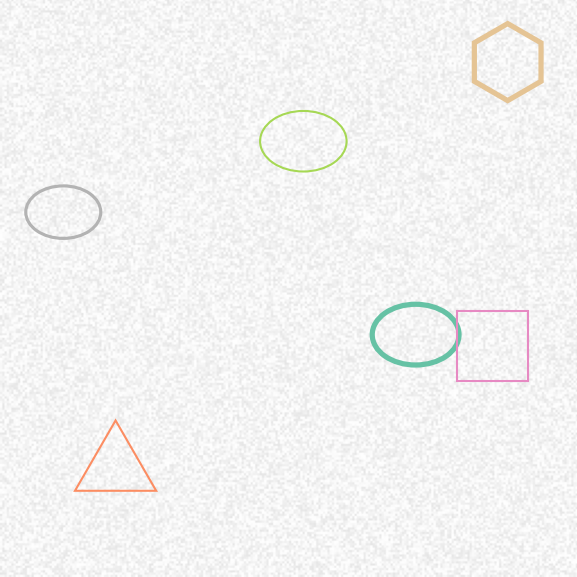[{"shape": "oval", "thickness": 2.5, "radius": 0.38, "center": [0.72, 0.42]}, {"shape": "triangle", "thickness": 1, "radius": 0.41, "center": [0.2, 0.19]}, {"shape": "square", "thickness": 1, "radius": 0.31, "center": [0.853, 0.4]}, {"shape": "oval", "thickness": 1, "radius": 0.37, "center": [0.525, 0.755]}, {"shape": "hexagon", "thickness": 2.5, "radius": 0.33, "center": [0.879, 0.892]}, {"shape": "oval", "thickness": 1.5, "radius": 0.32, "center": [0.11, 0.632]}]